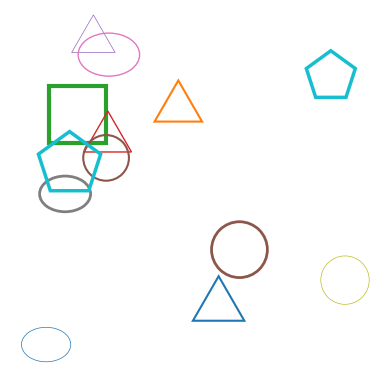[{"shape": "oval", "thickness": 0.5, "radius": 0.32, "center": [0.12, 0.105]}, {"shape": "triangle", "thickness": 1.5, "radius": 0.39, "center": [0.568, 0.205]}, {"shape": "triangle", "thickness": 1.5, "radius": 0.36, "center": [0.463, 0.72]}, {"shape": "square", "thickness": 3, "radius": 0.37, "center": [0.202, 0.702]}, {"shape": "triangle", "thickness": 1, "radius": 0.35, "center": [0.28, 0.641]}, {"shape": "triangle", "thickness": 0.5, "radius": 0.33, "center": [0.243, 0.896]}, {"shape": "circle", "thickness": 2, "radius": 0.36, "center": [0.622, 0.352]}, {"shape": "circle", "thickness": 1.5, "radius": 0.3, "center": [0.276, 0.59]}, {"shape": "oval", "thickness": 1, "radius": 0.4, "center": [0.283, 0.858]}, {"shape": "oval", "thickness": 2, "radius": 0.33, "center": [0.169, 0.496]}, {"shape": "circle", "thickness": 0.5, "radius": 0.31, "center": [0.896, 0.272]}, {"shape": "pentagon", "thickness": 2.5, "radius": 0.33, "center": [0.859, 0.801]}, {"shape": "pentagon", "thickness": 2.5, "radius": 0.42, "center": [0.181, 0.573]}]